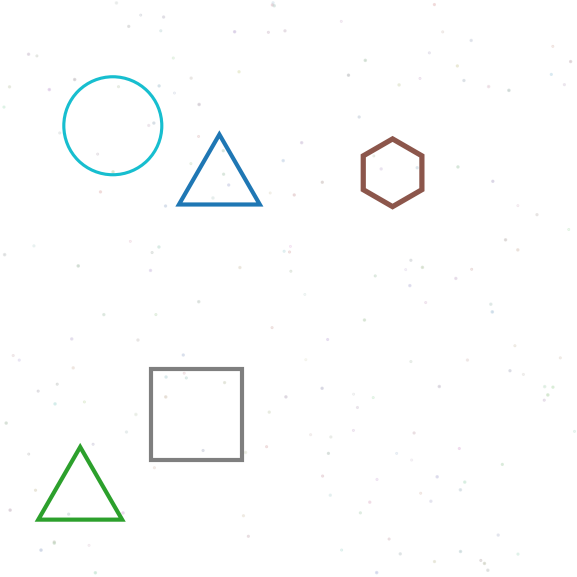[{"shape": "triangle", "thickness": 2, "radius": 0.4, "center": [0.38, 0.685]}, {"shape": "triangle", "thickness": 2, "radius": 0.42, "center": [0.139, 0.141]}, {"shape": "hexagon", "thickness": 2.5, "radius": 0.29, "center": [0.68, 0.7]}, {"shape": "square", "thickness": 2, "radius": 0.39, "center": [0.341, 0.281]}, {"shape": "circle", "thickness": 1.5, "radius": 0.42, "center": [0.195, 0.781]}]